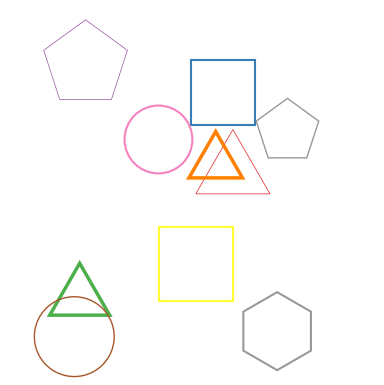[{"shape": "triangle", "thickness": 0.5, "radius": 0.56, "center": [0.605, 0.552]}, {"shape": "square", "thickness": 1.5, "radius": 0.42, "center": [0.579, 0.76]}, {"shape": "triangle", "thickness": 2.5, "radius": 0.45, "center": [0.207, 0.226]}, {"shape": "pentagon", "thickness": 0.5, "radius": 0.57, "center": [0.222, 0.834]}, {"shape": "triangle", "thickness": 2.5, "radius": 0.4, "center": [0.56, 0.578]}, {"shape": "square", "thickness": 1.5, "radius": 0.48, "center": [0.508, 0.314]}, {"shape": "circle", "thickness": 1, "radius": 0.52, "center": [0.193, 0.126]}, {"shape": "circle", "thickness": 1.5, "radius": 0.44, "center": [0.412, 0.638]}, {"shape": "hexagon", "thickness": 1.5, "radius": 0.51, "center": [0.72, 0.14]}, {"shape": "pentagon", "thickness": 1, "radius": 0.43, "center": [0.747, 0.659]}]